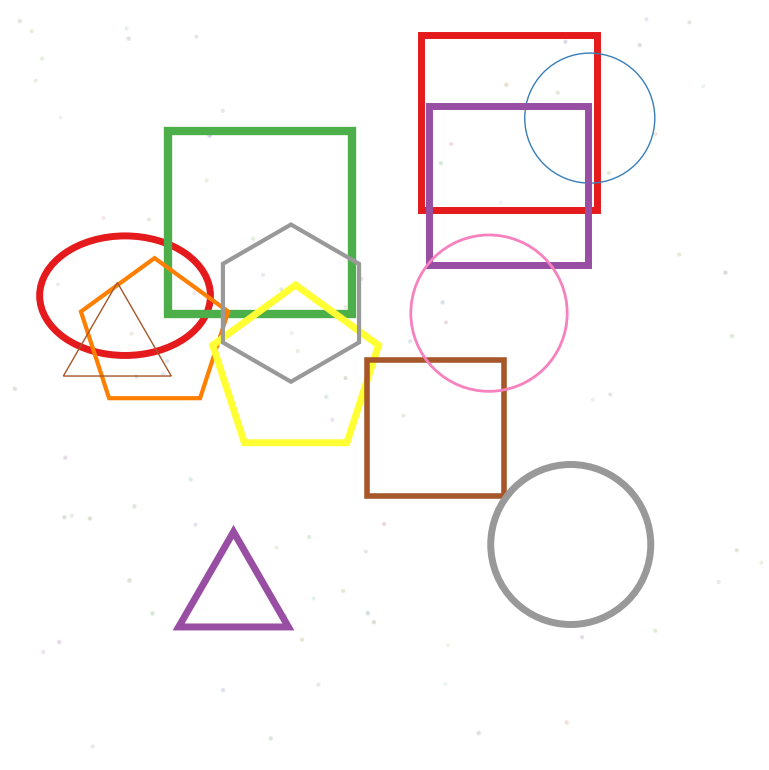[{"shape": "square", "thickness": 2.5, "radius": 0.57, "center": [0.661, 0.841]}, {"shape": "oval", "thickness": 2.5, "radius": 0.55, "center": [0.162, 0.616]}, {"shape": "circle", "thickness": 0.5, "radius": 0.42, "center": [0.766, 0.847]}, {"shape": "square", "thickness": 3, "radius": 0.6, "center": [0.338, 0.711]}, {"shape": "triangle", "thickness": 2.5, "radius": 0.41, "center": [0.303, 0.227]}, {"shape": "square", "thickness": 2.5, "radius": 0.52, "center": [0.66, 0.759]}, {"shape": "pentagon", "thickness": 1.5, "radius": 0.5, "center": [0.201, 0.564]}, {"shape": "pentagon", "thickness": 2.5, "radius": 0.57, "center": [0.384, 0.517]}, {"shape": "square", "thickness": 2, "radius": 0.44, "center": [0.566, 0.444]}, {"shape": "triangle", "thickness": 0.5, "radius": 0.4, "center": [0.152, 0.552]}, {"shape": "circle", "thickness": 1, "radius": 0.51, "center": [0.635, 0.593]}, {"shape": "hexagon", "thickness": 1.5, "radius": 0.51, "center": [0.378, 0.606]}, {"shape": "circle", "thickness": 2.5, "radius": 0.52, "center": [0.741, 0.293]}]